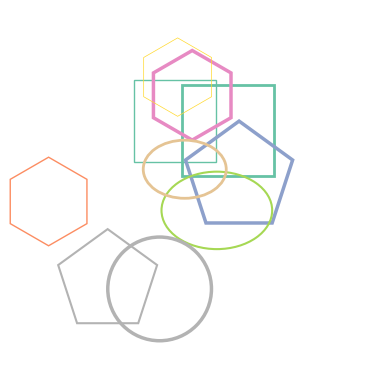[{"shape": "square", "thickness": 1, "radius": 0.53, "center": [0.454, 0.685]}, {"shape": "square", "thickness": 2, "radius": 0.6, "center": [0.591, 0.661]}, {"shape": "hexagon", "thickness": 1, "radius": 0.58, "center": [0.126, 0.477]}, {"shape": "pentagon", "thickness": 2.5, "radius": 0.73, "center": [0.621, 0.539]}, {"shape": "hexagon", "thickness": 2.5, "radius": 0.58, "center": [0.499, 0.752]}, {"shape": "oval", "thickness": 1.5, "radius": 0.72, "center": [0.563, 0.454]}, {"shape": "hexagon", "thickness": 0.5, "radius": 0.51, "center": [0.461, 0.8]}, {"shape": "oval", "thickness": 2, "radius": 0.54, "center": [0.48, 0.56]}, {"shape": "circle", "thickness": 2.5, "radius": 0.67, "center": [0.415, 0.25]}, {"shape": "pentagon", "thickness": 1.5, "radius": 0.68, "center": [0.28, 0.27]}]